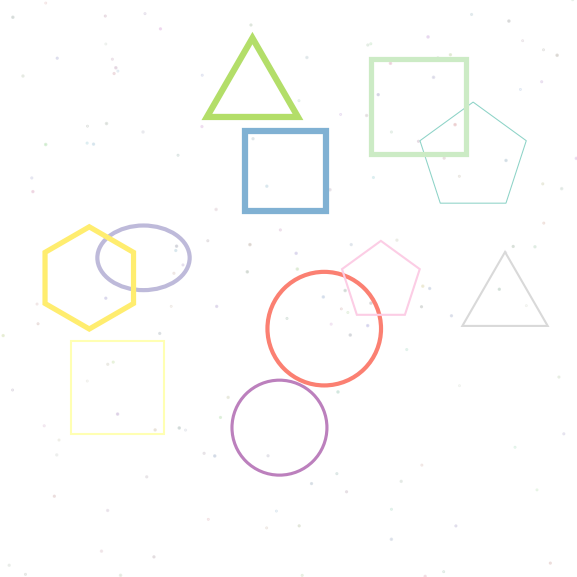[{"shape": "pentagon", "thickness": 0.5, "radius": 0.48, "center": [0.819, 0.726]}, {"shape": "square", "thickness": 1, "radius": 0.4, "center": [0.204, 0.328]}, {"shape": "oval", "thickness": 2, "radius": 0.4, "center": [0.249, 0.553]}, {"shape": "circle", "thickness": 2, "radius": 0.49, "center": [0.561, 0.43]}, {"shape": "square", "thickness": 3, "radius": 0.35, "center": [0.494, 0.703]}, {"shape": "triangle", "thickness": 3, "radius": 0.46, "center": [0.437, 0.842]}, {"shape": "pentagon", "thickness": 1, "radius": 0.35, "center": [0.66, 0.511]}, {"shape": "triangle", "thickness": 1, "radius": 0.43, "center": [0.875, 0.477]}, {"shape": "circle", "thickness": 1.5, "radius": 0.41, "center": [0.484, 0.259]}, {"shape": "square", "thickness": 2.5, "radius": 0.41, "center": [0.725, 0.815]}, {"shape": "hexagon", "thickness": 2.5, "radius": 0.44, "center": [0.155, 0.518]}]